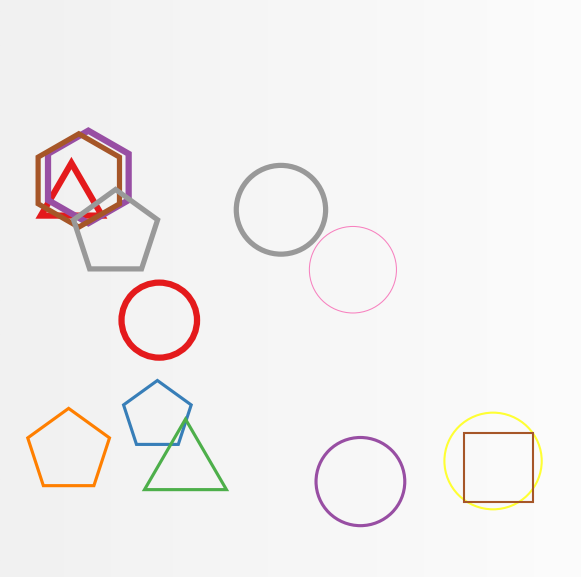[{"shape": "triangle", "thickness": 3, "radius": 0.3, "center": [0.123, 0.656]}, {"shape": "circle", "thickness": 3, "radius": 0.32, "center": [0.274, 0.445]}, {"shape": "pentagon", "thickness": 1.5, "radius": 0.31, "center": [0.271, 0.279]}, {"shape": "triangle", "thickness": 1.5, "radius": 0.41, "center": [0.319, 0.192]}, {"shape": "hexagon", "thickness": 3, "radius": 0.4, "center": [0.152, 0.693]}, {"shape": "circle", "thickness": 1.5, "radius": 0.38, "center": [0.62, 0.165]}, {"shape": "pentagon", "thickness": 1.5, "radius": 0.37, "center": [0.118, 0.218]}, {"shape": "circle", "thickness": 1, "radius": 0.42, "center": [0.848, 0.201]}, {"shape": "square", "thickness": 1, "radius": 0.3, "center": [0.858, 0.189]}, {"shape": "hexagon", "thickness": 2.5, "radius": 0.4, "center": [0.136, 0.687]}, {"shape": "circle", "thickness": 0.5, "radius": 0.37, "center": [0.607, 0.532]}, {"shape": "circle", "thickness": 2.5, "radius": 0.38, "center": [0.483, 0.636]}, {"shape": "pentagon", "thickness": 2.5, "radius": 0.38, "center": [0.199, 0.595]}]